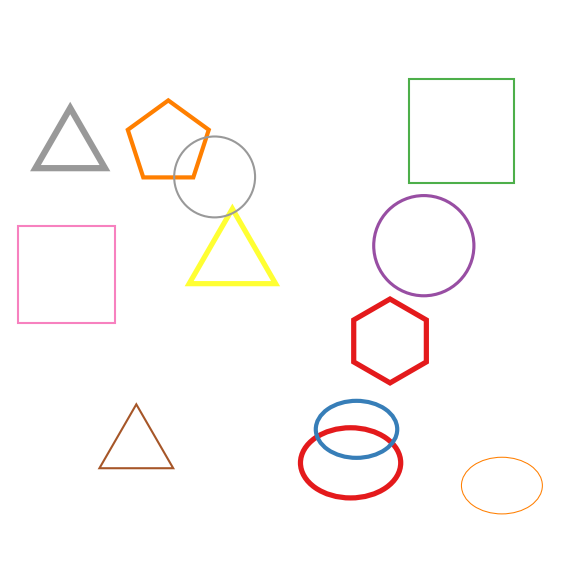[{"shape": "oval", "thickness": 2.5, "radius": 0.43, "center": [0.607, 0.198]}, {"shape": "hexagon", "thickness": 2.5, "radius": 0.36, "center": [0.675, 0.409]}, {"shape": "oval", "thickness": 2, "radius": 0.35, "center": [0.617, 0.256]}, {"shape": "square", "thickness": 1, "radius": 0.45, "center": [0.799, 0.773]}, {"shape": "circle", "thickness": 1.5, "radius": 0.43, "center": [0.734, 0.574]}, {"shape": "pentagon", "thickness": 2, "radius": 0.37, "center": [0.291, 0.752]}, {"shape": "oval", "thickness": 0.5, "radius": 0.35, "center": [0.869, 0.158]}, {"shape": "triangle", "thickness": 2.5, "radius": 0.43, "center": [0.402, 0.551]}, {"shape": "triangle", "thickness": 1, "radius": 0.37, "center": [0.236, 0.225]}, {"shape": "square", "thickness": 1, "radius": 0.42, "center": [0.115, 0.524]}, {"shape": "circle", "thickness": 1, "radius": 0.35, "center": [0.372, 0.693]}, {"shape": "triangle", "thickness": 3, "radius": 0.35, "center": [0.122, 0.743]}]